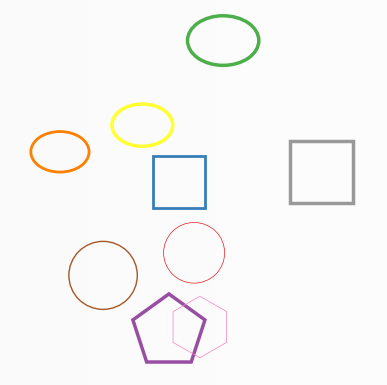[{"shape": "circle", "thickness": 0.5, "radius": 0.39, "center": [0.501, 0.343]}, {"shape": "square", "thickness": 2, "radius": 0.34, "center": [0.462, 0.528]}, {"shape": "oval", "thickness": 2.5, "radius": 0.46, "center": [0.576, 0.895]}, {"shape": "pentagon", "thickness": 2.5, "radius": 0.49, "center": [0.436, 0.139]}, {"shape": "oval", "thickness": 2, "radius": 0.38, "center": [0.155, 0.606]}, {"shape": "oval", "thickness": 2.5, "radius": 0.39, "center": [0.367, 0.675]}, {"shape": "circle", "thickness": 1, "radius": 0.44, "center": [0.266, 0.285]}, {"shape": "hexagon", "thickness": 0.5, "radius": 0.4, "center": [0.516, 0.151]}, {"shape": "square", "thickness": 2.5, "radius": 0.4, "center": [0.83, 0.553]}]